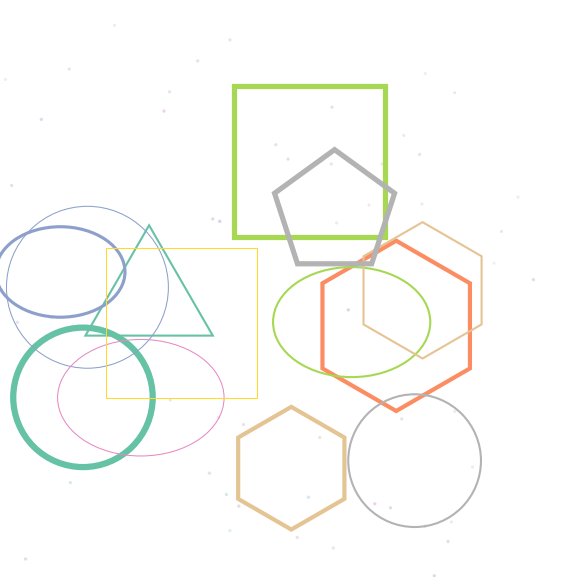[{"shape": "triangle", "thickness": 1, "radius": 0.64, "center": [0.258, 0.482]}, {"shape": "circle", "thickness": 3, "radius": 0.6, "center": [0.144, 0.311]}, {"shape": "hexagon", "thickness": 2, "radius": 0.74, "center": [0.686, 0.435]}, {"shape": "oval", "thickness": 1.5, "radius": 0.56, "center": [0.105, 0.528]}, {"shape": "circle", "thickness": 0.5, "radius": 0.7, "center": [0.151, 0.502]}, {"shape": "oval", "thickness": 0.5, "radius": 0.72, "center": [0.244, 0.31]}, {"shape": "oval", "thickness": 1, "radius": 0.68, "center": [0.609, 0.441]}, {"shape": "square", "thickness": 2.5, "radius": 0.65, "center": [0.535, 0.719]}, {"shape": "square", "thickness": 0.5, "radius": 0.65, "center": [0.314, 0.44]}, {"shape": "hexagon", "thickness": 1, "radius": 0.59, "center": [0.732, 0.496]}, {"shape": "hexagon", "thickness": 2, "radius": 0.53, "center": [0.504, 0.188]}, {"shape": "pentagon", "thickness": 2.5, "radius": 0.55, "center": [0.579, 0.631]}, {"shape": "circle", "thickness": 1, "radius": 0.57, "center": [0.718, 0.201]}]